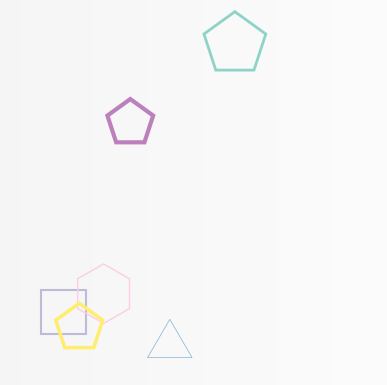[{"shape": "pentagon", "thickness": 2, "radius": 0.42, "center": [0.606, 0.886]}, {"shape": "square", "thickness": 1.5, "radius": 0.29, "center": [0.164, 0.191]}, {"shape": "triangle", "thickness": 0.5, "radius": 0.33, "center": [0.438, 0.104]}, {"shape": "hexagon", "thickness": 1, "radius": 0.39, "center": [0.267, 0.237]}, {"shape": "pentagon", "thickness": 3, "radius": 0.31, "center": [0.336, 0.681]}, {"shape": "pentagon", "thickness": 2.5, "radius": 0.32, "center": [0.204, 0.149]}]